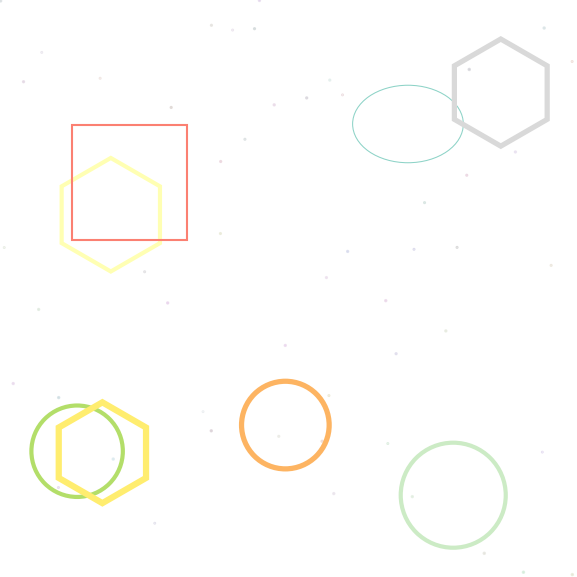[{"shape": "oval", "thickness": 0.5, "radius": 0.48, "center": [0.706, 0.784]}, {"shape": "hexagon", "thickness": 2, "radius": 0.49, "center": [0.192, 0.627]}, {"shape": "square", "thickness": 1, "radius": 0.5, "center": [0.224, 0.683]}, {"shape": "circle", "thickness": 2.5, "radius": 0.38, "center": [0.494, 0.263]}, {"shape": "circle", "thickness": 2, "radius": 0.4, "center": [0.134, 0.218]}, {"shape": "hexagon", "thickness": 2.5, "radius": 0.46, "center": [0.867, 0.839]}, {"shape": "circle", "thickness": 2, "radius": 0.45, "center": [0.785, 0.142]}, {"shape": "hexagon", "thickness": 3, "radius": 0.44, "center": [0.177, 0.215]}]